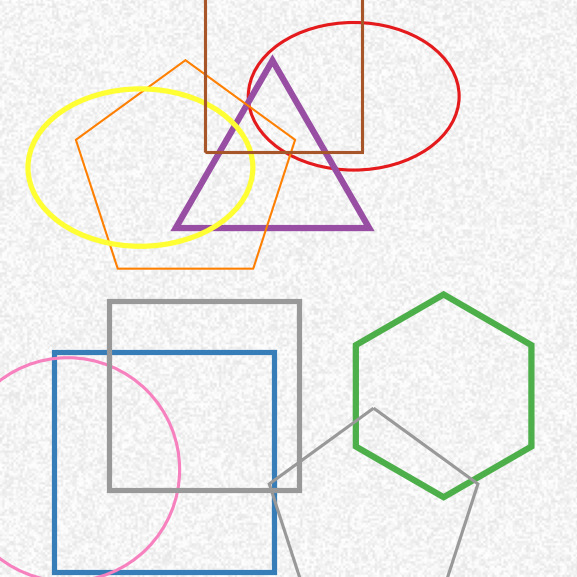[{"shape": "oval", "thickness": 1.5, "radius": 0.91, "center": [0.612, 0.832]}, {"shape": "square", "thickness": 2.5, "radius": 0.95, "center": [0.284, 0.199]}, {"shape": "hexagon", "thickness": 3, "radius": 0.88, "center": [0.768, 0.314]}, {"shape": "triangle", "thickness": 3, "radius": 0.97, "center": [0.472, 0.701]}, {"shape": "pentagon", "thickness": 1, "radius": 1.0, "center": [0.321, 0.695]}, {"shape": "oval", "thickness": 2.5, "radius": 0.97, "center": [0.243, 0.709]}, {"shape": "square", "thickness": 1.5, "radius": 0.68, "center": [0.491, 0.872]}, {"shape": "circle", "thickness": 1.5, "radius": 0.97, "center": [0.117, 0.186]}, {"shape": "square", "thickness": 2.5, "radius": 0.82, "center": [0.353, 0.314]}, {"shape": "pentagon", "thickness": 1.5, "radius": 0.95, "center": [0.647, 0.102]}]